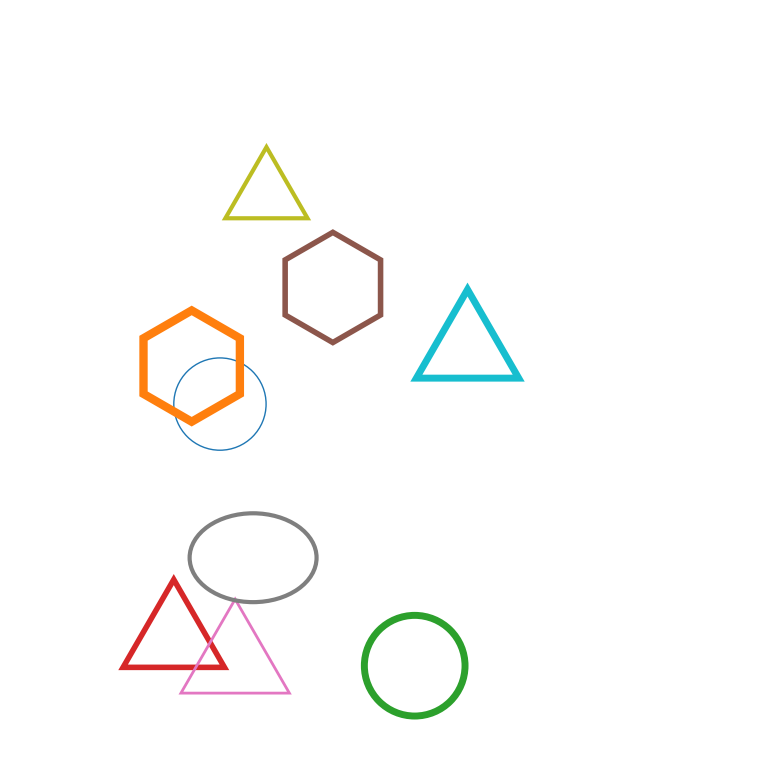[{"shape": "circle", "thickness": 0.5, "radius": 0.3, "center": [0.286, 0.475]}, {"shape": "hexagon", "thickness": 3, "radius": 0.36, "center": [0.249, 0.525]}, {"shape": "circle", "thickness": 2.5, "radius": 0.33, "center": [0.539, 0.135]}, {"shape": "triangle", "thickness": 2, "radius": 0.38, "center": [0.226, 0.171]}, {"shape": "hexagon", "thickness": 2, "radius": 0.36, "center": [0.432, 0.627]}, {"shape": "triangle", "thickness": 1, "radius": 0.41, "center": [0.305, 0.141]}, {"shape": "oval", "thickness": 1.5, "radius": 0.41, "center": [0.329, 0.276]}, {"shape": "triangle", "thickness": 1.5, "radius": 0.31, "center": [0.346, 0.747]}, {"shape": "triangle", "thickness": 2.5, "radius": 0.38, "center": [0.607, 0.547]}]